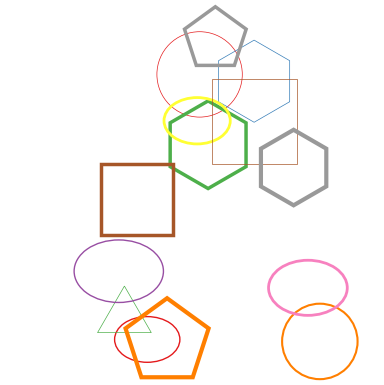[{"shape": "oval", "thickness": 1, "radius": 0.42, "center": [0.382, 0.118]}, {"shape": "circle", "thickness": 0.5, "radius": 0.55, "center": [0.518, 0.807]}, {"shape": "hexagon", "thickness": 0.5, "radius": 0.53, "center": [0.66, 0.789]}, {"shape": "hexagon", "thickness": 2.5, "radius": 0.57, "center": [0.541, 0.624]}, {"shape": "triangle", "thickness": 0.5, "radius": 0.4, "center": [0.323, 0.176]}, {"shape": "oval", "thickness": 1, "radius": 0.58, "center": [0.309, 0.296]}, {"shape": "circle", "thickness": 1.5, "radius": 0.49, "center": [0.831, 0.113]}, {"shape": "pentagon", "thickness": 3, "radius": 0.57, "center": [0.434, 0.112]}, {"shape": "oval", "thickness": 2, "radius": 0.43, "center": [0.512, 0.686]}, {"shape": "square", "thickness": 0.5, "radius": 0.55, "center": [0.661, 0.685]}, {"shape": "square", "thickness": 2.5, "radius": 0.46, "center": [0.356, 0.481]}, {"shape": "oval", "thickness": 2, "radius": 0.51, "center": [0.8, 0.252]}, {"shape": "hexagon", "thickness": 3, "radius": 0.49, "center": [0.763, 0.565]}, {"shape": "pentagon", "thickness": 2.5, "radius": 0.42, "center": [0.559, 0.898]}]